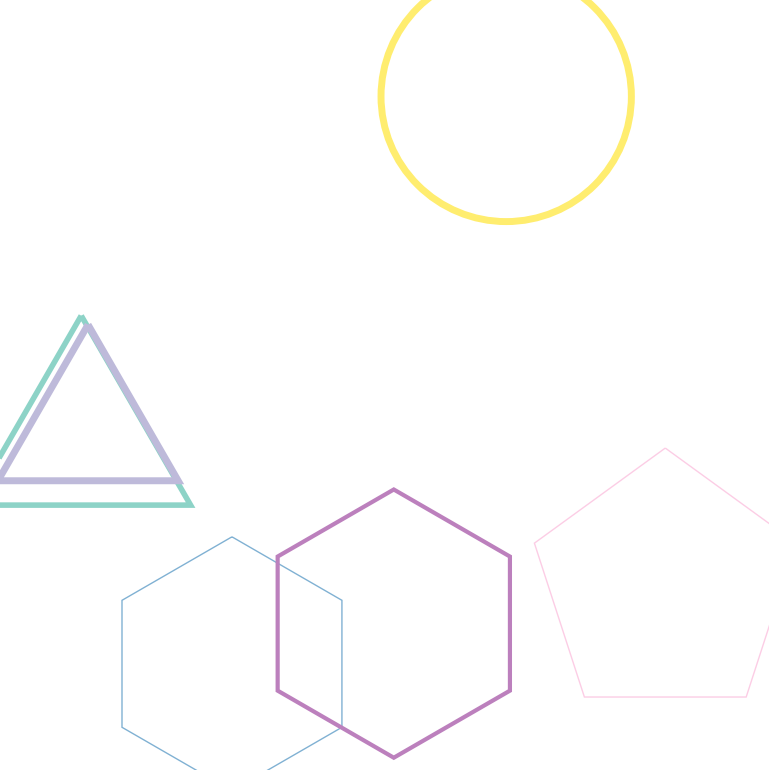[{"shape": "triangle", "thickness": 2, "radius": 0.82, "center": [0.105, 0.426]}, {"shape": "triangle", "thickness": 2.5, "radius": 0.68, "center": [0.114, 0.443]}, {"shape": "hexagon", "thickness": 0.5, "radius": 0.82, "center": [0.301, 0.138]}, {"shape": "pentagon", "thickness": 0.5, "radius": 0.89, "center": [0.864, 0.239]}, {"shape": "hexagon", "thickness": 1.5, "radius": 0.87, "center": [0.511, 0.19]}, {"shape": "circle", "thickness": 2.5, "radius": 0.81, "center": [0.657, 0.875]}]